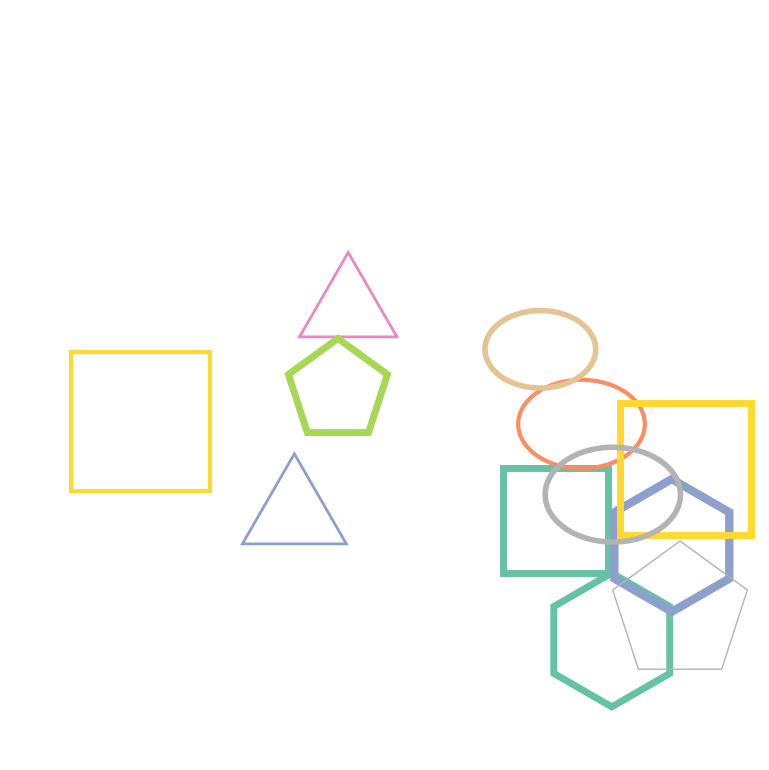[{"shape": "square", "thickness": 2.5, "radius": 0.34, "center": [0.721, 0.324]}, {"shape": "hexagon", "thickness": 2.5, "radius": 0.43, "center": [0.795, 0.169]}, {"shape": "oval", "thickness": 1.5, "radius": 0.41, "center": [0.755, 0.449]}, {"shape": "hexagon", "thickness": 3, "radius": 0.43, "center": [0.873, 0.292]}, {"shape": "triangle", "thickness": 1, "radius": 0.39, "center": [0.382, 0.333]}, {"shape": "triangle", "thickness": 1, "radius": 0.37, "center": [0.452, 0.599]}, {"shape": "pentagon", "thickness": 2.5, "radius": 0.34, "center": [0.439, 0.493]}, {"shape": "square", "thickness": 1.5, "radius": 0.45, "center": [0.183, 0.452]}, {"shape": "square", "thickness": 2.5, "radius": 0.43, "center": [0.891, 0.391]}, {"shape": "oval", "thickness": 2, "radius": 0.36, "center": [0.702, 0.546]}, {"shape": "pentagon", "thickness": 0.5, "radius": 0.46, "center": [0.883, 0.205]}, {"shape": "oval", "thickness": 2, "radius": 0.44, "center": [0.796, 0.358]}]